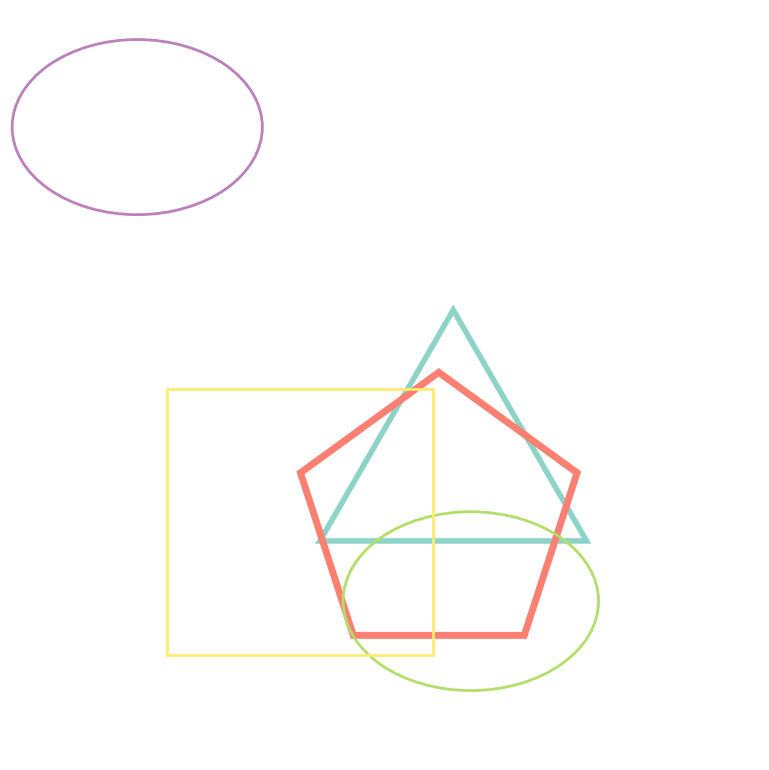[{"shape": "triangle", "thickness": 2, "radius": 1.0, "center": [0.589, 0.397]}, {"shape": "pentagon", "thickness": 2.5, "radius": 0.94, "center": [0.57, 0.328]}, {"shape": "oval", "thickness": 1, "radius": 0.83, "center": [0.611, 0.219]}, {"shape": "oval", "thickness": 1, "radius": 0.81, "center": [0.178, 0.835]}, {"shape": "square", "thickness": 1, "radius": 0.86, "center": [0.39, 0.322]}]